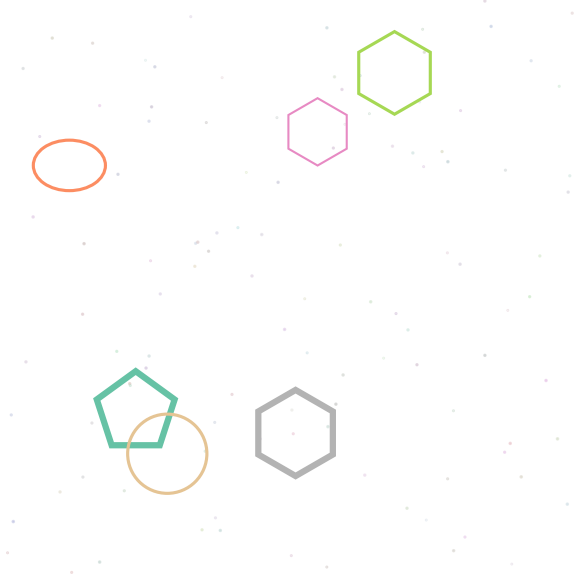[{"shape": "pentagon", "thickness": 3, "radius": 0.35, "center": [0.235, 0.285]}, {"shape": "oval", "thickness": 1.5, "radius": 0.31, "center": [0.12, 0.713]}, {"shape": "hexagon", "thickness": 1, "radius": 0.29, "center": [0.55, 0.771]}, {"shape": "hexagon", "thickness": 1.5, "radius": 0.36, "center": [0.683, 0.873]}, {"shape": "circle", "thickness": 1.5, "radius": 0.34, "center": [0.29, 0.213]}, {"shape": "hexagon", "thickness": 3, "radius": 0.37, "center": [0.512, 0.249]}]